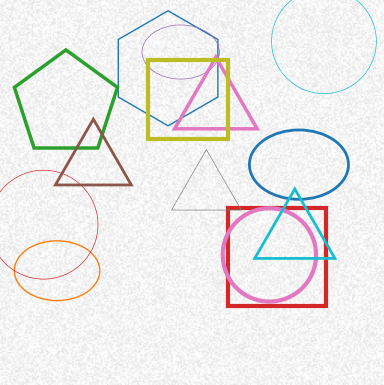[{"shape": "oval", "thickness": 2, "radius": 0.64, "center": [0.776, 0.572]}, {"shape": "hexagon", "thickness": 1, "radius": 0.75, "center": [0.437, 0.823]}, {"shape": "oval", "thickness": 1, "radius": 0.55, "center": [0.148, 0.297]}, {"shape": "pentagon", "thickness": 2.5, "radius": 0.7, "center": [0.171, 0.73]}, {"shape": "square", "thickness": 3, "radius": 0.63, "center": [0.72, 0.333]}, {"shape": "circle", "thickness": 0.5, "radius": 0.71, "center": [0.113, 0.416]}, {"shape": "oval", "thickness": 0.5, "radius": 0.5, "center": [0.469, 0.865]}, {"shape": "triangle", "thickness": 2, "radius": 0.57, "center": [0.242, 0.577]}, {"shape": "circle", "thickness": 3, "radius": 0.61, "center": [0.7, 0.338]}, {"shape": "triangle", "thickness": 2.5, "radius": 0.62, "center": [0.561, 0.727]}, {"shape": "triangle", "thickness": 0.5, "radius": 0.52, "center": [0.536, 0.507]}, {"shape": "square", "thickness": 3, "radius": 0.52, "center": [0.488, 0.741]}, {"shape": "triangle", "thickness": 2, "radius": 0.6, "center": [0.766, 0.389]}, {"shape": "circle", "thickness": 0.5, "radius": 0.68, "center": [0.841, 0.893]}]